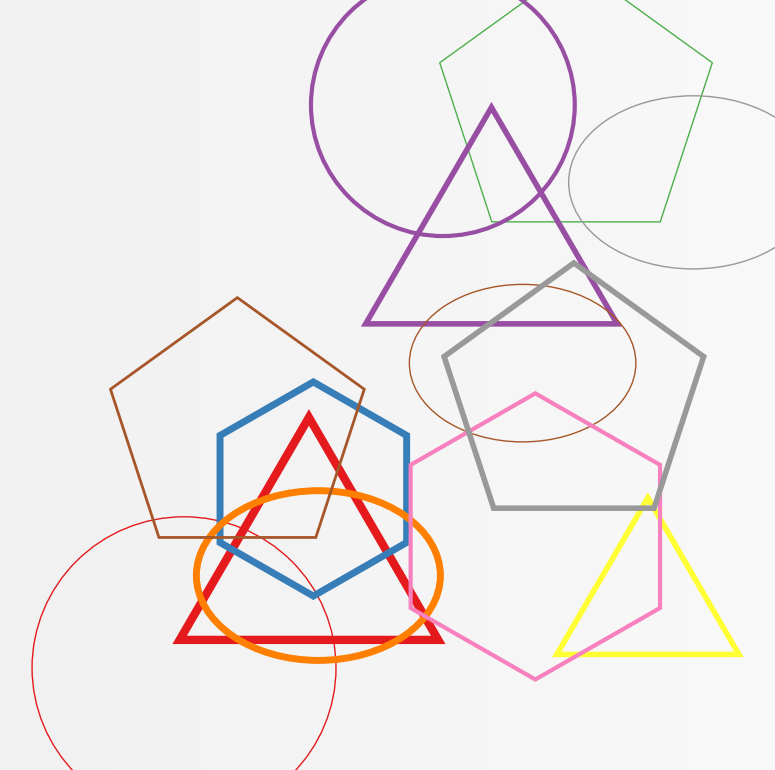[{"shape": "triangle", "thickness": 3, "radius": 0.96, "center": [0.399, 0.265]}, {"shape": "circle", "thickness": 0.5, "radius": 0.98, "center": [0.237, 0.133]}, {"shape": "hexagon", "thickness": 2.5, "radius": 0.7, "center": [0.404, 0.365]}, {"shape": "pentagon", "thickness": 0.5, "radius": 0.92, "center": [0.743, 0.861]}, {"shape": "circle", "thickness": 1.5, "radius": 0.85, "center": [0.571, 0.864]}, {"shape": "triangle", "thickness": 2, "radius": 0.94, "center": [0.634, 0.673]}, {"shape": "oval", "thickness": 2.5, "radius": 0.79, "center": [0.411, 0.253]}, {"shape": "triangle", "thickness": 2, "radius": 0.68, "center": [0.836, 0.218]}, {"shape": "oval", "thickness": 0.5, "radius": 0.73, "center": [0.674, 0.528]}, {"shape": "pentagon", "thickness": 1, "radius": 0.86, "center": [0.306, 0.441]}, {"shape": "hexagon", "thickness": 1.5, "radius": 0.93, "center": [0.691, 0.303]}, {"shape": "oval", "thickness": 0.5, "radius": 0.8, "center": [0.894, 0.763]}, {"shape": "pentagon", "thickness": 2, "radius": 0.88, "center": [0.74, 0.482]}]